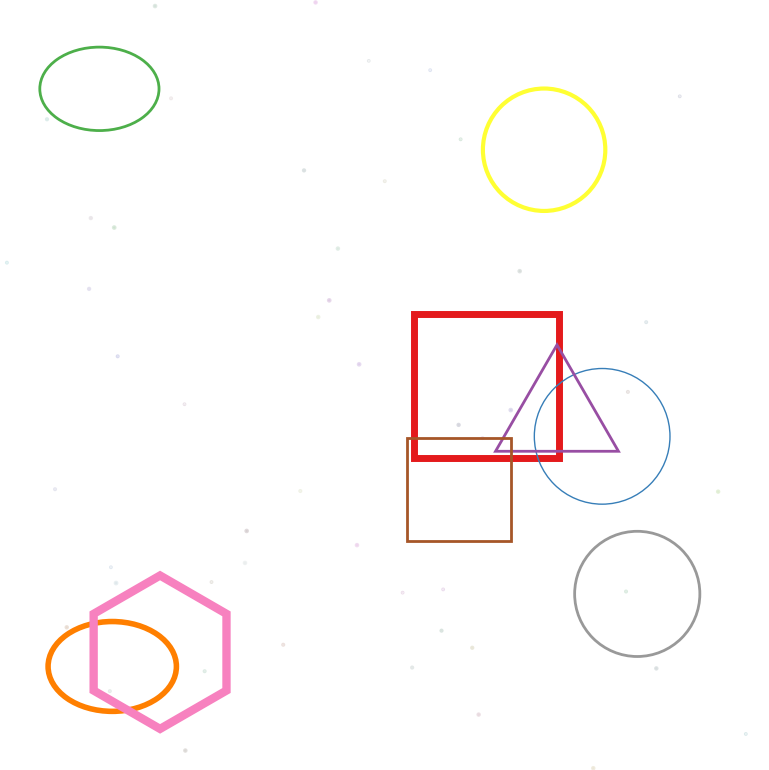[{"shape": "square", "thickness": 2.5, "radius": 0.47, "center": [0.632, 0.499]}, {"shape": "circle", "thickness": 0.5, "radius": 0.44, "center": [0.782, 0.433]}, {"shape": "oval", "thickness": 1, "radius": 0.39, "center": [0.129, 0.885]}, {"shape": "triangle", "thickness": 1, "radius": 0.46, "center": [0.723, 0.46]}, {"shape": "oval", "thickness": 2, "radius": 0.42, "center": [0.146, 0.134]}, {"shape": "circle", "thickness": 1.5, "radius": 0.4, "center": [0.707, 0.806]}, {"shape": "square", "thickness": 1, "radius": 0.34, "center": [0.596, 0.364]}, {"shape": "hexagon", "thickness": 3, "radius": 0.5, "center": [0.208, 0.153]}, {"shape": "circle", "thickness": 1, "radius": 0.41, "center": [0.828, 0.229]}]